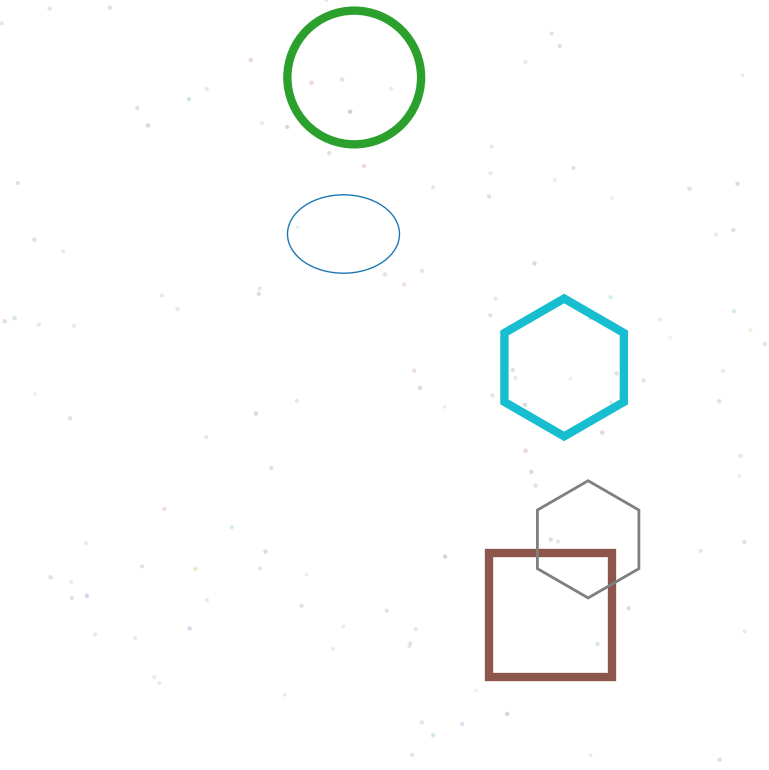[{"shape": "oval", "thickness": 0.5, "radius": 0.36, "center": [0.446, 0.696]}, {"shape": "circle", "thickness": 3, "radius": 0.43, "center": [0.46, 0.899]}, {"shape": "square", "thickness": 3, "radius": 0.4, "center": [0.715, 0.201]}, {"shape": "hexagon", "thickness": 1, "radius": 0.38, "center": [0.764, 0.3]}, {"shape": "hexagon", "thickness": 3, "radius": 0.45, "center": [0.733, 0.523]}]